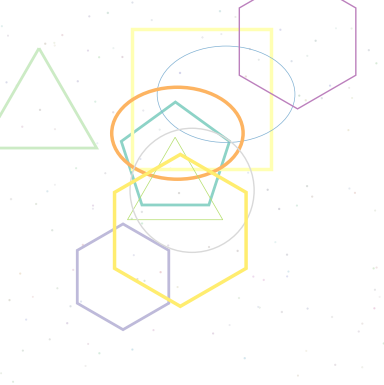[{"shape": "pentagon", "thickness": 2, "radius": 0.74, "center": [0.456, 0.587]}, {"shape": "square", "thickness": 2.5, "radius": 0.91, "center": [0.524, 0.743]}, {"shape": "hexagon", "thickness": 2, "radius": 0.69, "center": [0.32, 0.281]}, {"shape": "oval", "thickness": 0.5, "radius": 0.89, "center": [0.587, 0.755]}, {"shape": "oval", "thickness": 2.5, "radius": 0.85, "center": [0.461, 0.654]}, {"shape": "triangle", "thickness": 0.5, "radius": 0.71, "center": [0.455, 0.501]}, {"shape": "circle", "thickness": 1, "radius": 0.81, "center": [0.499, 0.506]}, {"shape": "hexagon", "thickness": 1, "radius": 0.87, "center": [0.773, 0.892]}, {"shape": "triangle", "thickness": 2, "radius": 0.86, "center": [0.101, 0.702]}, {"shape": "hexagon", "thickness": 2.5, "radius": 0.99, "center": [0.468, 0.402]}]